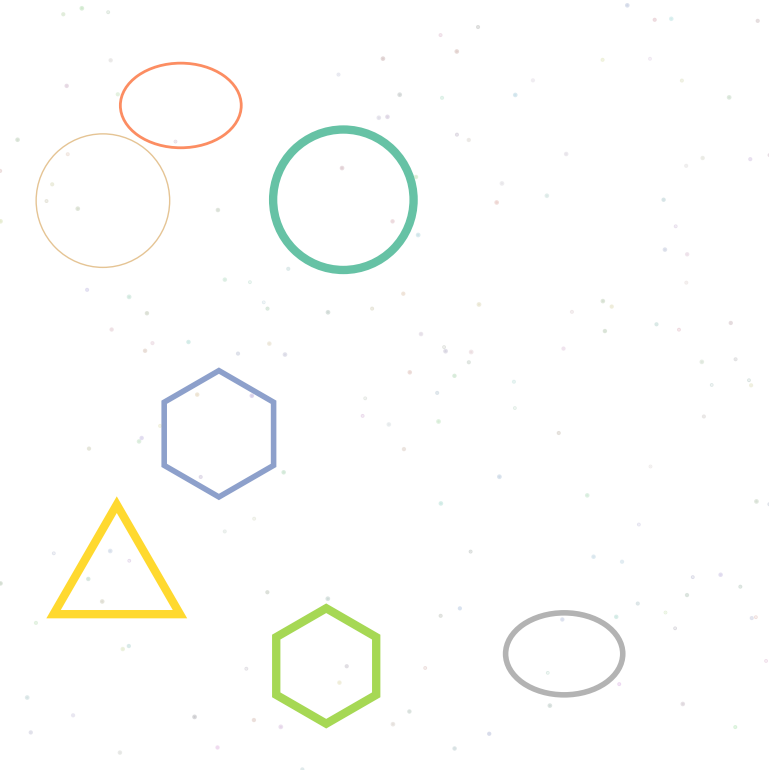[{"shape": "circle", "thickness": 3, "radius": 0.46, "center": [0.446, 0.741]}, {"shape": "oval", "thickness": 1, "radius": 0.39, "center": [0.235, 0.863]}, {"shape": "hexagon", "thickness": 2, "radius": 0.41, "center": [0.284, 0.437]}, {"shape": "hexagon", "thickness": 3, "radius": 0.37, "center": [0.424, 0.135]}, {"shape": "triangle", "thickness": 3, "radius": 0.47, "center": [0.152, 0.25]}, {"shape": "circle", "thickness": 0.5, "radius": 0.43, "center": [0.134, 0.739]}, {"shape": "oval", "thickness": 2, "radius": 0.38, "center": [0.733, 0.151]}]